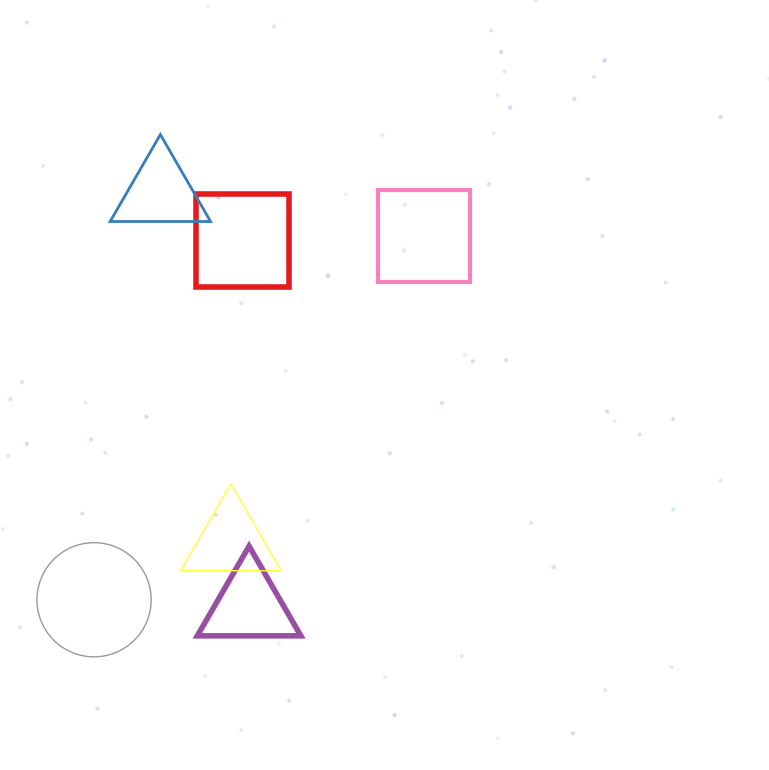[{"shape": "square", "thickness": 2, "radius": 0.3, "center": [0.315, 0.687]}, {"shape": "triangle", "thickness": 1, "radius": 0.38, "center": [0.208, 0.75]}, {"shape": "triangle", "thickness": 2, "radius": 0.39, "center": [0.323, 0.213]}, {"shape": "triangle", "thickness": 0.5, "radius": 0.38, "center": [0.3, 0.296]}, {"shape": "square", "thickness": 1.5, "radius": 0.3, "center": [0.551, 0.693]}, {"shape": "circle", "thickness": 0.5, "radius": 0.37, "center": [0.122, 0.221]}]